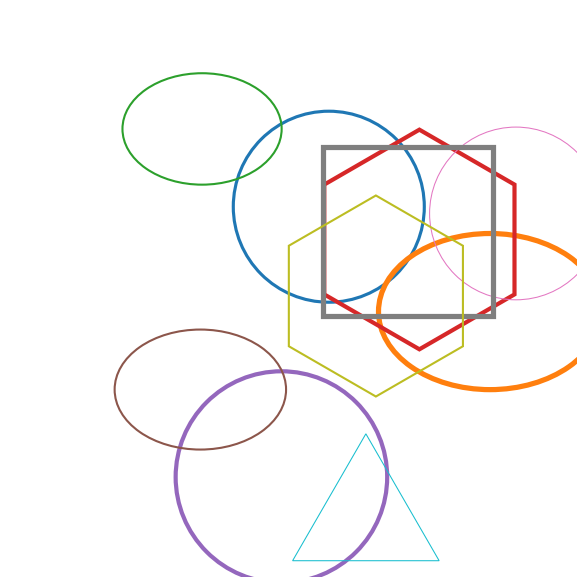[{"shape": "circle", "thickness": 1.5, "radius": 0.83, "center": [0.569, 0.641]}, {"shape": "oval", "thickness": 2.5, "radius": 0.97, "center": [0.849, 0.46]}, {"shape": "oval", "thickness": 1, "radius": 0.69, "center": [0.35, 0.776]}, {"shape": "hexagon", "thickness": 2, "radius": 0.95, "center": [0.726, 0.584]}, {"shape": "circle", "thickness": 2, "radius": 0.92, "center": [0.487, 0.173]}, {"shape": "oval", "thickness": 1, "radius": 0.74, "center": [0.347, 0.325]}, {"shape": "circle", "thickness": 0.5, "radius": 0.75, "center": [0.893, 0.63]}, {"shape": "square", "thickness": 2.5, "radius": 0.73, "center": [0.706, 0.599]}, {"shape": "hexagon", "thickness": 1, "radius": 0.87, "center": [0.651, 0.487]}, {"shape": "triangle", "thickness": 0.5, "radius": 0.73, "center": [0.634, 0.101]}]